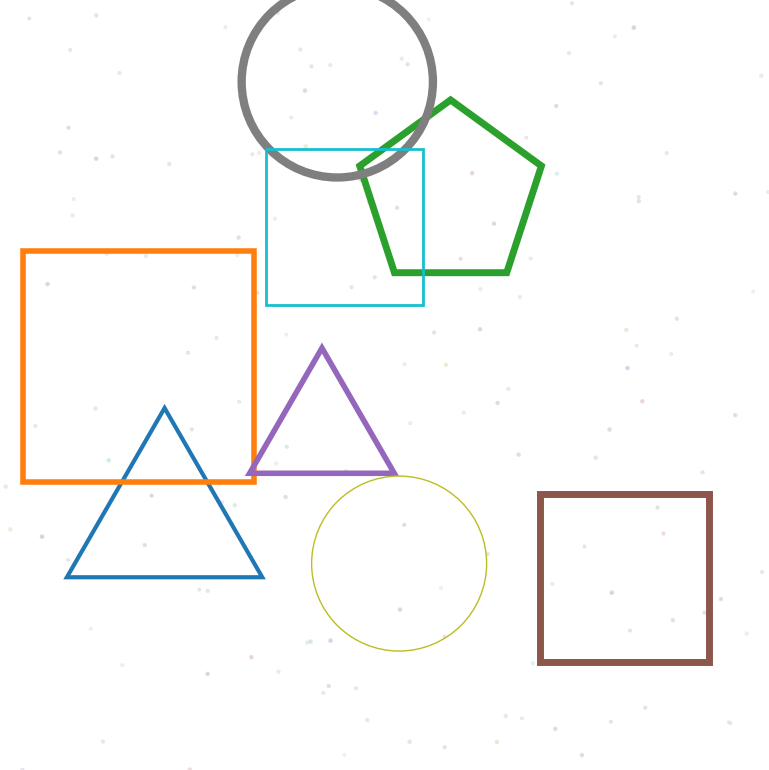[{"shape": "triangle", "thickness": 1.5, "radius": 0.73, "center": [0.214, 0.324]}, {"shape": "square", "thickness": 2, "radius": 0.75, "center": [0.18, 0.524]}, {"shape": "pentagon", "thickness": 2.5, "radius": 0.62, "center": [0.585, 0.746]}, {"shape": "triangle", "thickness": 2, "radius": 0.54, "center": [0.418, 0.44]}, {"shape": "square", "thickness": 2.5, "radius": 0.55, "center": [0.811, 0.249]}, {"shape": "circle", "thickness": 3, "radius": 0.62, "center": [0.438, 0.894]}, {"shape": "circle", "thickness": 0.5, "radius": 0.57, "center": [0.518, 0.268]}, {"shape": "square", "thickness": 1, "radius": 0.51, "center": [0.447, 0.705]}]